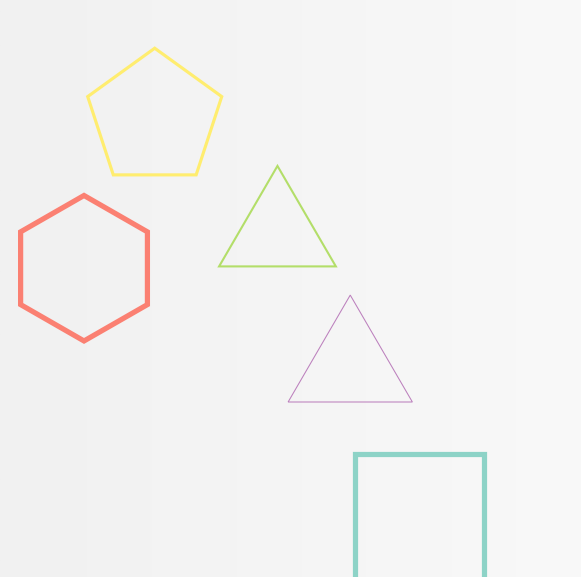[{"shape": "square", "thickness": 2.5, "radius": 0.56, "center": [0.721, 0.102]}, {"shape": "hexagon", "thickness": 2.5, "radius": 0.63, "center": [0.145, 0.535]}, {"shape": "triangle", "thickness": 1, "radius": 0.58, "center": [0.477, 0.596]}, {"shape": "triangle", "thickness": 0.5, "radius": 0.62, "center": [0.603, 0.365]}, {"shape": "pentagon", "thickness": 1.5, "radius": 0.61, "center": [0.266, 0.794]}]